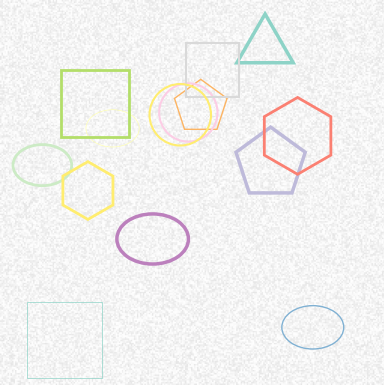[{"shape": "triangle", "thickness": 2.5, "radius": 0.42, "center": [0.688, 0.879]}, {"shape": "square", "thickness": 0.5, "radius": 0.49, "center": [0.168, 0.116]}, {"shape": "oval", "thickness": 0.5, "radius": 0.35, "center": [0.292, 0.667]}, {"shape": "pentagon", "thickness": 2.5, "radius": 0.47, "center": [0.703, 0.575]}, {"shape": "hexagon", "thickness": 2, "radius": 0.5, "center": [0.773, 0.647]}, {"shape": "oval", "thickness": 1, "radius": 0.4, "center": [0.812, 0.15]}, {"shape": "pentagon", "thickness": 1, "radius": 0.36, "center": [0.521, 0.722]}, {"shape": "square", "thickness": 2, "radius": 0.44, "center": [0.246, 0.731]}, {"shape": "circle", "thickness": 1.5, "radius": 0.38, "center": [0.489, 0.708]}, {"shape": "square", "thickness": 1.5, "radius": 0.35, "center": [0.552, 0.818]}, {"shape": "oval", "thickness": 2.5, "radius": 0.46, "center": [0.397, 0.379]}, {"shape": "oval", "thickness": 2, "radius": 0.38, "center": [0.11, 0.571]}, {"shape": "circle", "thickness": 1.5, "radius": 0.4, "center": [0.468, 0.702]}, {"shape": "hexagon", "thickness": 2, "radius": 0.38, "center": [0.228, 0.505]}]